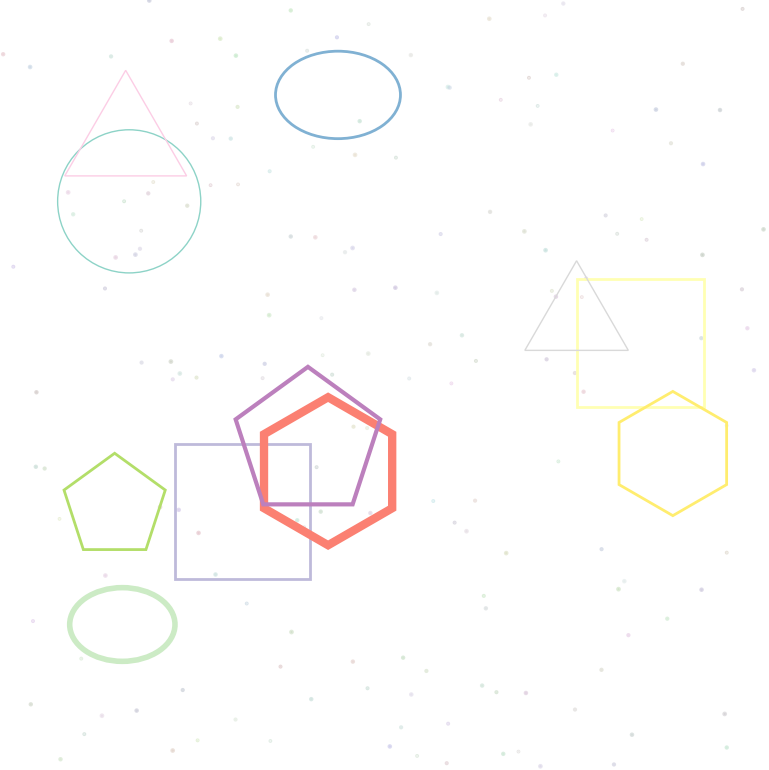[{"shape": "circle", "thickness": 0.5, "radius": 0.46, "center": [0.168, 0.739]}, {"shape": "square", "thickness": 1, "radius": 0.41, "center": [0.832, 0.555]}, {"shape": "square", "thickness": 1, "radius": 0.44, "center": [0.315, 0.335]}, {"shape": "hexagon", "thickness": 3, "radius": 0.48, "center": [0.426, 0.388]}, {"shape": "oval", "thickness": 1, "radius": 0.41, "center": [0.439, 0.877]}, {"shape": "pentagon", "thickness": 1, "radius": 0.35, "center": [0.149, 0.342]}, {"shape": "triangle", "thickness": 0.5, "radius": 0.46, "center": [0.163, 0.817]}, {"shape": "triangle", "thickness": 0.5, "radius": 0.39, "center": [0.749, 0.584]}, {"shape": "pentagon", "thickness": 1.5, "radius": 0.49, "center": [0.4, 0.425]}, {"shape": "oval", "thickness": 2, "radius": 0.34, "center": [0.159, 0.189]}, {"shape": "hexagon", "thickness": 1, "radius": 0.4, "center": [0.874, 0.411]}]